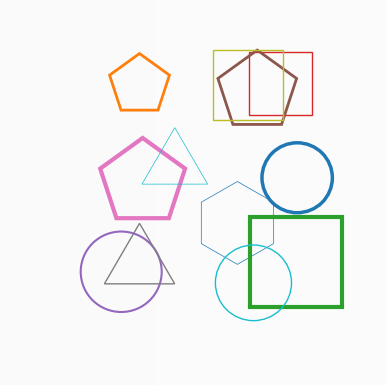[{"shape": "hexagon", "thickness": 0.5, "radius": 0.54, "center": [0.613, 0.421]}, {"shape": "circle", "thickness": 2.5, "radius": 0.45, "center": [0.767, 0.538]}, {"shape": "pentagon", "thickness": 2, "radius": 0.41, "center": [0.36, 0.78]}, {"shape": "square", "thickness": 3, "radius": 0.59, "center": [0.764, 0.319]}, {"shape": "square", "thickness": 1, "radius": 0.41, "center": [0.724, 0.783]}, {"shape": "circle", "thickness": 1.5, "radius": 0.52, "center": [0.313, 0.294]}, {"shape": "pentagon", "thickness": 2, "radius": 0.53, "center": [0.664, 0.763]}, {"shape": "pentagon", "thickness": 3, "radius": 0.58, "center": [0.368, 0.526]}, {"shape": "triangle", "thickness": 1, "radius": 0.52, "center": [0.36, 0.315]}, {"shape": "square", "thickness": 1, "radius": 0.45, "center": [0.639, 0.78]}, {"shape": "circle", "thickness": 1, "radius": 0.49, "center": [0.654, 0.265]}, {"shape": "triangle", "thickness": 0.5, "radius": 0.49, "center": [0.451, 0.571]}]